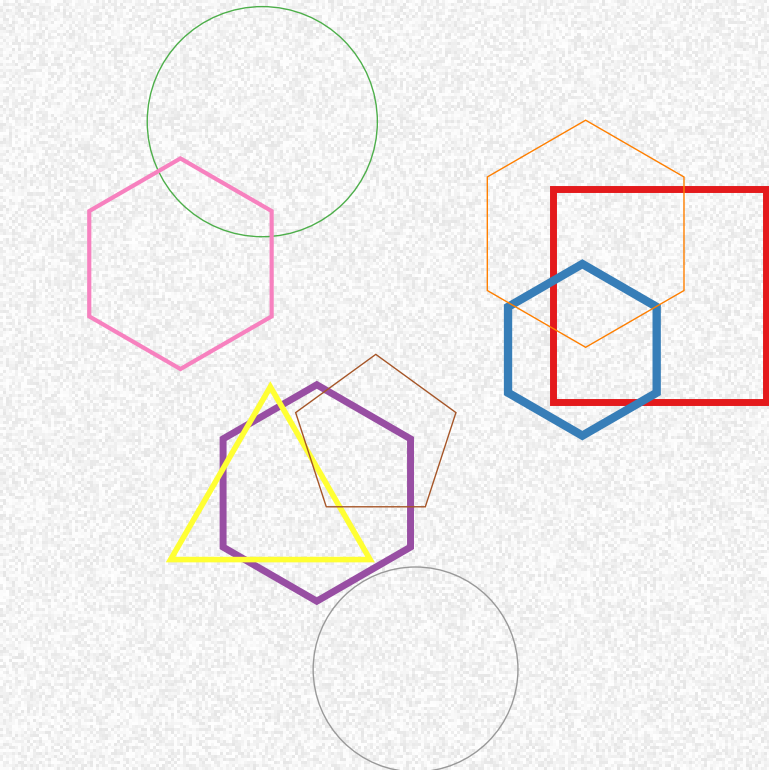[{"shape": "square", "thickness": 2.5, "radius": 0.69, "center": [0.857, 0.616]}, {"shape": "hexagon", "thickness": 3, "radius": 0.56, "center": [0.756, 0.546]}, {"shape": "circle", "thickness": 0.5, "radius": 0.75, "center": [0.341, 0.842]}, {"shape": "hexagon", "thickness": 2.5, "radius": 0.7, "center": [0.411, 0.36]}, {"shape": "hexagon", "thickness": 0.5, "radius": 0.74, "center": [0.761, 0.696]}, {"shape": "triangle", "thickness": 2, "radius": 0.75, "center": [0.351, 0.348]}, {"shape": "pentagon", "thickness": 0.5, "radius": 0.55, "center": [0.488, 0.43]}, {"shape": "hexagon", "thickness": 1.5, "radius": 0.68, "center": [0.234, 0.658]}, {"shape": "circle", "thickness": 0.5, "radius": 0.66, "center": [0.54, 0.131]}]